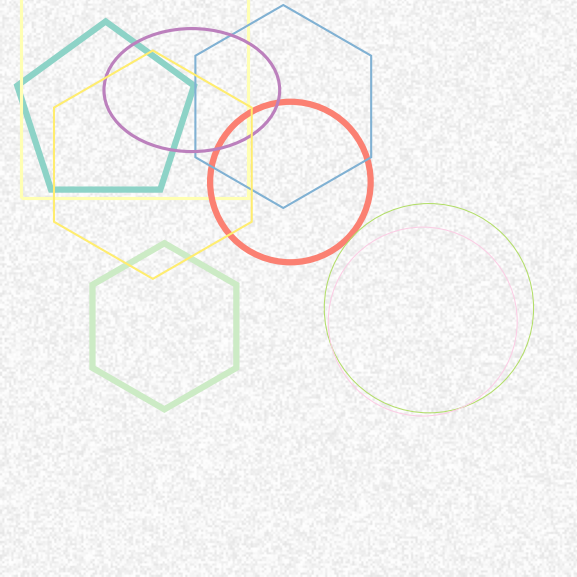[{"shape": "pentagon", "thickness": 3, "radius": 0.8, "center": [0.183, 0.801]}, {"shape": "square", "thickness": 1.5, "radius": 0.98, "center": [0.232, 0.852]}, {"shape": "circle", "thickness": 3, "radius": 0.69, "center": [0.503, 0.684]}, {"shape": "hexagon", "thickness": 1, "radius": 0.88, "center": [0.491, 0.815]}, {"shape": "circle", "thickness": 0.5, "radius": 0.91, "center": [0.743, 0.465]}, {"shape": "circle", "thickness": 0.5, "radius": 0.82, "center": [0.732, 0.442]}, {"shape": "oval", "thickness": 1.5, "radius": 0.76, "center": [0.332, 0.843]}, {"shape": "hexagon", "thickness": 3, "radius": 0.72, "center": [0.285, 0.434]}, {"shape": "hexagon", "thickness": 1, "radius": 0.99, "center": [0.265, 0.714]}]